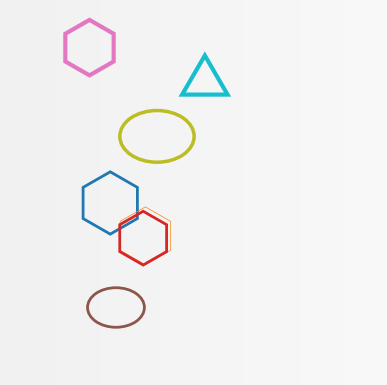[{"shape": "hexagon", "thickness": 2, "radius": 0.4, "center": [0.284, 0.473]}, {"shape": "hexagon", "thickness": 0.5, "radius": 0.38, "center": [0.375, 0.388]}, {"shape": "hexagon", "thickness": 2, "radius": 0.35, "center": [0.369, 0.381]}, {"shape": "oval", "thickness": 2, "radius": 0.37, "center": [0.299, 0.201]}, {"shape": "hexagon", "thickness": 3, "radius": 0.36, "center": [0.231, 0.876]}, {"shape": "oval", "thickness": 2.5, "radius": 0.48, "center": [0.405, 0.646]}, {"shape": "triangle", "thickness": 3, "radius": 0.34, "center": [0.529, 0.788]}]